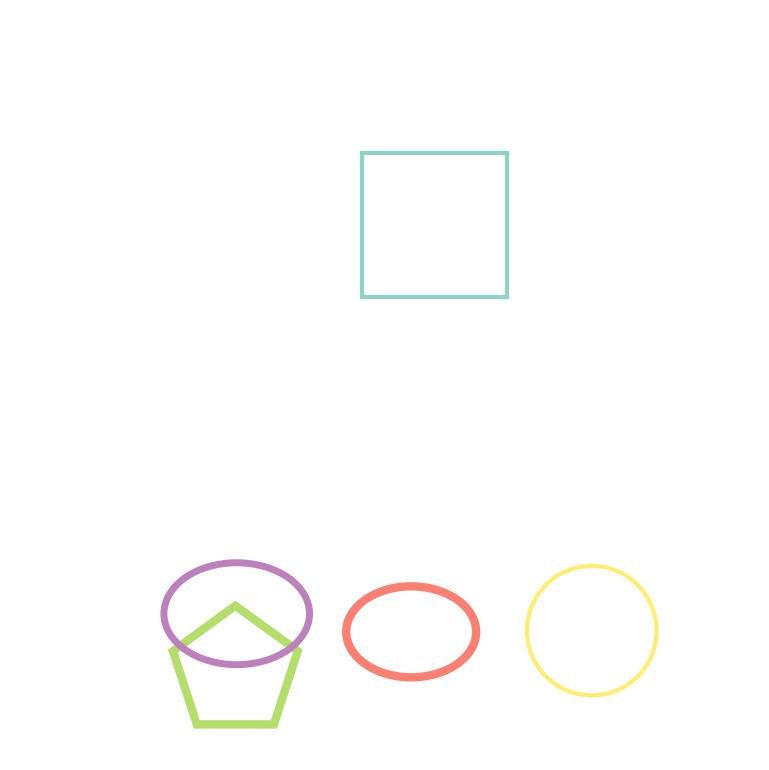[{"shape": "square", "thickness": 1.5, "radius": 0.47, "center": [0.564, 0.708]}, {"shape": "oval", "thickness": 3, "radius": 0.42, "center": [0.534, 0.179]}, {"shape": "pentagon", "thickness": 3, "radius": 0.43, "center": [0.306, 0.128]}, {"shape": "oval", "thickness": 2.5, "radius": 0.47, "center": [0.307, 0.203]}, {"shape": "circle", "thickness": 1.5, "radius": 0.42, "center": [0.769, 0.181]}]